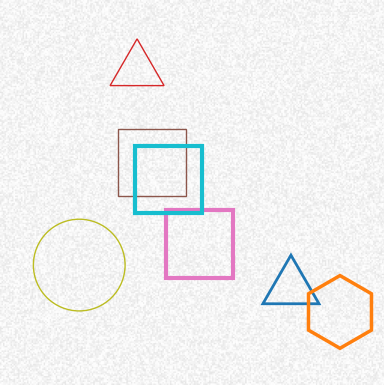[{"shape": "triangle", "thickness": 2, "radius": 0.42, "center": [0.756, 0.253]}, {"shape": "hexagon", "thickness": 2.5, "radius": 0.47, "center": [0.883, 0.19]}, {"shape": "triangle", "thickness": 1, "radius": 0.4, "center": [0.356, 0.818]}, {"shape": "square", "thickness": 1, "radius": 0.44, "center": [0.395, 0.578]}, {"shape": "square", "thickness": 3, "radius": 0.44, "center": [0.518, 0.366]}, {"shape": "circle", "thickness": 1, "radius": 0.6, "center": [0.206, 0.311]}, {"shape": "square", "thickness": 3, "radius": 0.43, "center": [0.438, 0.534]}]